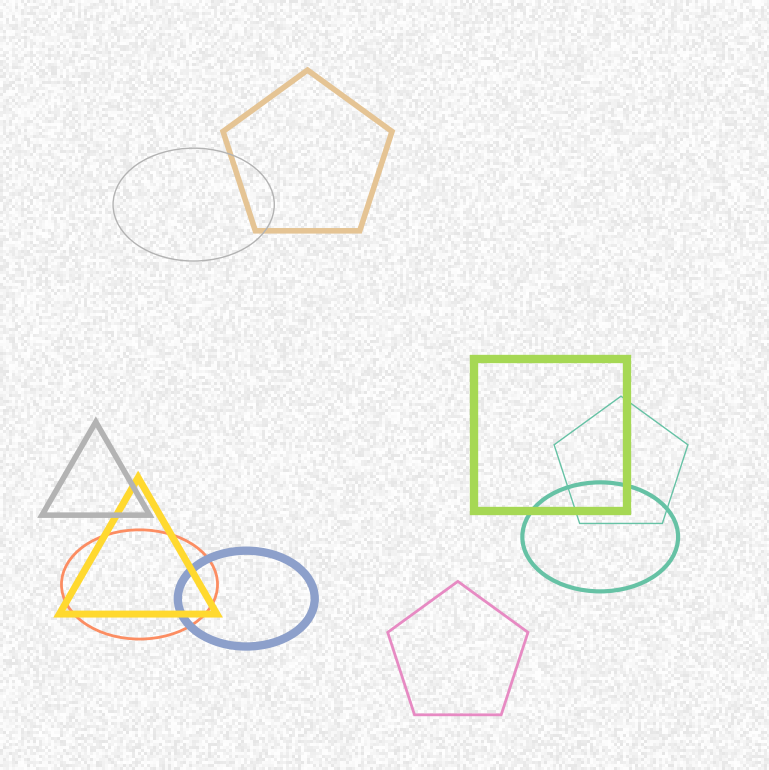[{"shape": "oval", "thickness": 1.5, "radius": 0.51, "center": [0.78, 0.303]}, {"shape": "pentagon", "thickness": 0.5, "radius": 0.46, "center": [0.806, 0.394]}, {"shape": "oval", "thickness": 1, "radius": 0.51, "center": [0.181, 0.241]}, {"shape": "oval", "thickness": 3, "radius": 0.44, "center": [0.32, 0.223]}, {"shape": "pentagon", "thickness": 1, "radius": 0.48, "center": [0.595, 0.149]}, {"shape": "square", "thickness": 3, "radius": 0.5, "center": [0.715, 0.435]}, {"shape": "triangle", "thickness": 2.5, "radius": 0.59, "center": [0.179, 0.262]}, {"shape": "pentagon", "thickness": 2, "radius": 0.58, "center": [0.399, 0.794]}, {"shape": "oval", "thickness": 0.5, "radius": 0.52, "center": [0.252, 0.734]}, {"shape": "triangle", "thickness": 2, "radius": 0.4, "center": [0.124, 0.371]}]